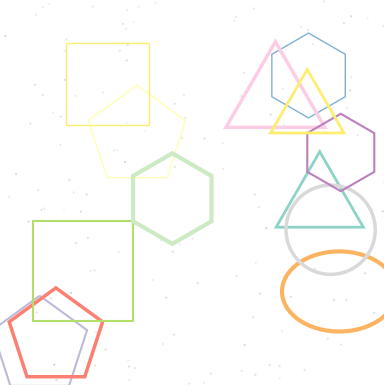[{"shape": "triangle", "thickness": 2, "radius": 0.65, "center": [0.83, 0.475]}, {"shape": "pentagon", "thickness": 1, "radius": 0.66, "center": [0.356, 0.646]}, {"shape": "pentagon", "thickness": 1.5, "radius": 0.65, "center": [0.103, 0.102]}, {"shape": "pentagon", "thickness": 2.5, "radius": 0.64, "center": [0.145, 0.125]}, {"shape": "hexagon", "thickness": 1, "radius": 0.55, "center": [0.801, 0.804]}, {"shape": "oval", "thickness": 3, "radius": 0.74, "center": [0.881, 0.243]}, {"shape": "square", "thickness": 1.5, "radius": 0.65, "center": [0.215, 0.296]}, {"shape": "triangle", "thickness": 2.5, "radius": 0.74, "center": [0.715, 0.743]}, {"shape": "circle", "thickness": 2.5, "radius": 0.58, "center": [0.859, 0.403]}, {"shape": "hexagon", "thickness": 1.5, "radius": 0.5, "center": [0.885, 0.604]}, {"shape": "hexagon", "thickness": 3, "radius": 0.59, "center": [0.448, 0.484]}, {"shape": "triangle", "thickness": 2, "radius": 0.55, "center": [0.798, 0.71]}, {"shape": "square", "thickness": 1, "radius": 0.54, "center": [0.279, 0.782]}]